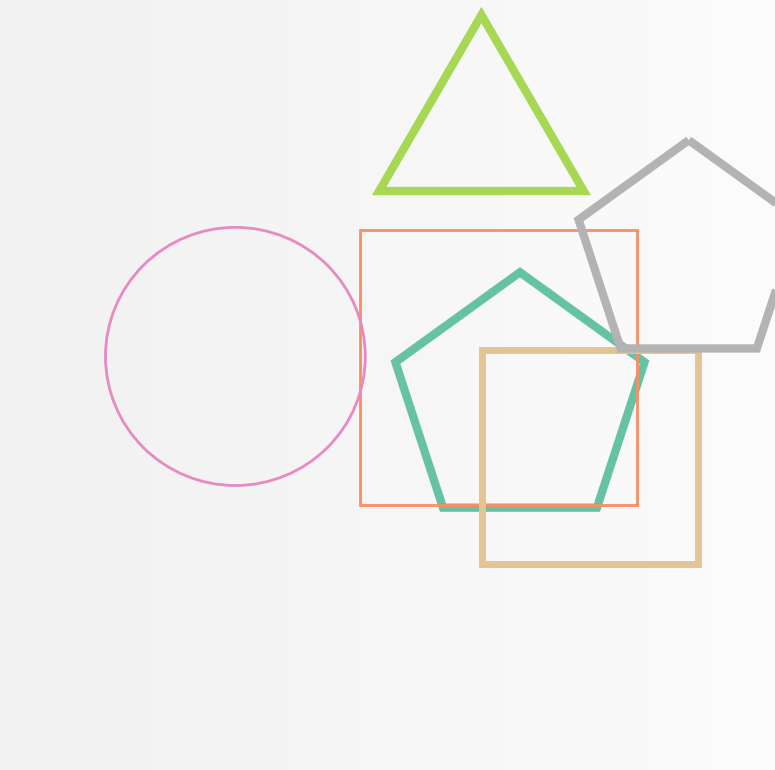[{"shape": "pentagon", "thickness": 3, "radius": 0.84, "center": [0.671, 0.477]}, {"shape": "square", "thickness": 1, "radius": 0.89, "center": [0.643, 0.523]}, {"shape": "circle", "thickness": 1, "radius": 0.84, "center": [0.304, 0.537]}, {"shape": "triangle", "thickness": 3, "radius": 0.76, "center": [0.621, 0.828]}, {"shape": "square", "thickness": 2.5, "radius": 0.7, "center": [0.762, 0.406]}, {"shape": "pentagon", "thickness": 3, "radius": 0.75, "center": [0.889, 0.668]}]